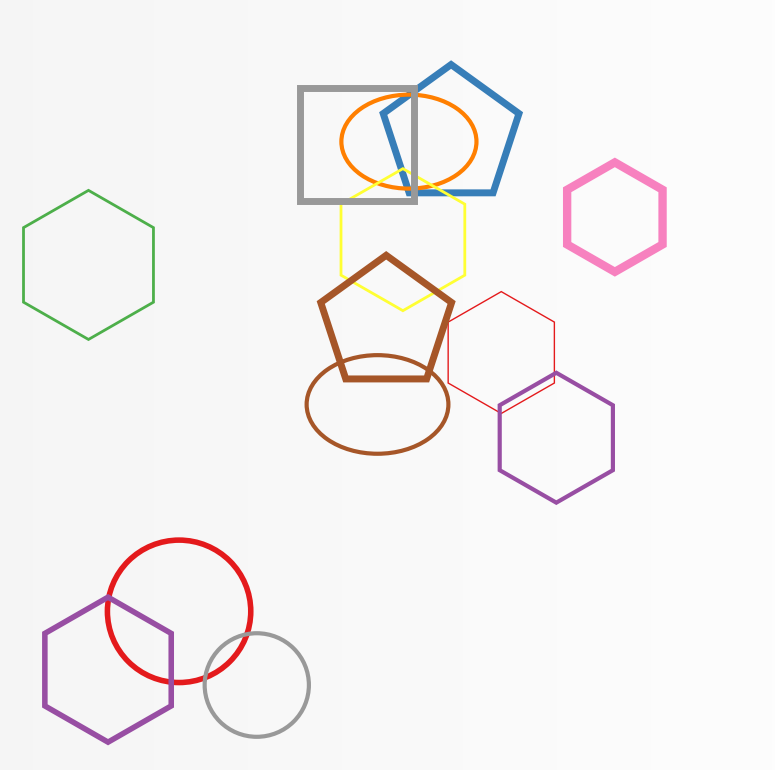[{"shape": "hexagon", "thickness": 0.5, "radius": 0.4, "center": [0.647, 0.542]}, {"shape": "circle", "thickness": 2, "radius": 0.46, "center": [0.231, 0.206]}, {"shape": "pentagon", "thickness": 2.5, "radius": 0.46, "center": [0.582, 0.824]}, {"shape": "hexagon", "thickness": 1, "radius": 0.48, "center": [0.114, 0.656]}, {"shape": "hexagon", "thickness": 1.5, "radius": 0.42, "center": [0.718, 0.432]}, {"shape": "hexagon", "thickness": 2, "radius": 0.47, "center": [0.139, 0.13]}, {"shape": "oval", "thickness": 1.5, "radius": 0.44, "center": [0.528, 0.816]}, {"shape": "hexagon", "thickness": 1, "radius": 0.46, "center": [0.52, 0.689]}, {"shape": "oval", "thickness": 1.5, "radius": 0.46, "center": [0.487, 0.475]}, {"shape": "pentagon", "thickness": 2.5, "radius": 0.44, "center": [0.498, 0.58]}, {"shape": "hexagon", "thickness": 3, "radius": 0.36, "center": [0.793, 0.718]}, {"shape": "square", "thickness": 2.5, "radius": 0.37, "center": [0.461, 0.813]}, {"shape": "circle", "thickness": 1.5, "radius": 0.34, "center": [0.331, 0.11]}]